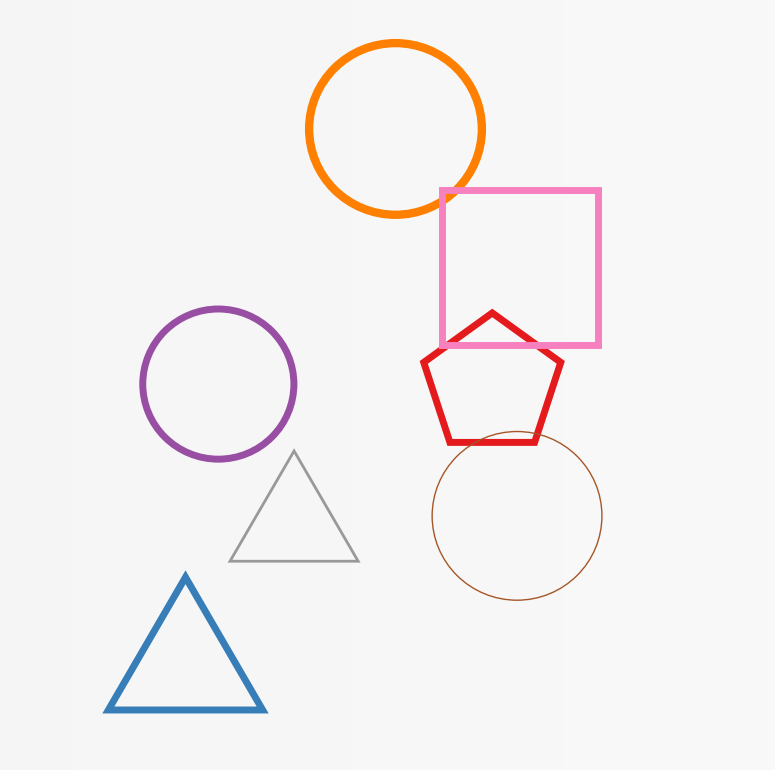[{"shape": "pentagon", "thickness": 2.5, "radius": 0.46, "center": [0.635, 0.501]}, {"shape": "triangle", "thickness": 2.5, "radius": 0.57, "center": [0.239, 0.135]}, {"shape": "circle", "thickness": 2.5, "radius": 0.49, "center": [0.282, 0.501]}, {"shape": "circle", "thickness": 3, "radius": 0.56, "center": [0.51, 0.833]}, {"shape": "circle", "thickness": 0.5, "radius": 0.55, "center": [0.667, 0.33]}, {"shape": "square", "thickness": 2.5, "radius": 0.5, "center": [0.671, 0.653]}, {"shape": "triangle", "thickness": 1, "radius": 0.48, "center": [0.379, 0.319]}]